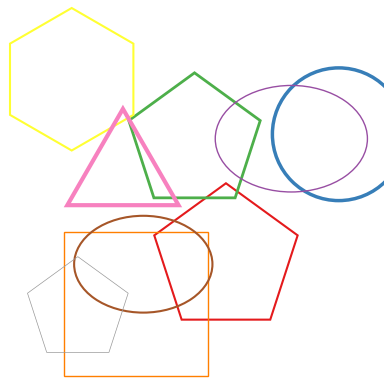[{"shape": "pentagon", "thickness": 1.5, "radius": 0.98, "center": [0.587, 0.328]}, {"shape": "circle", "thickness": 2.5, "radius": 0.86, "center": [0.88, 0.651]}, {"shape": "pentagon", "thickness": 2, "radius": 0.9, "center": [0.505, 0.631]}, {"shape": "oval", "thickness": 1, "radius": 0.99, "center": [0.757, 0.64]}, {"shape": "square", "thickness": 1, "radius": 0.94, "center": [0.352, 0.211]}, {"shape": "hexagon", "thickness": 1.5, "radius": 0.93, "center": [0.186, 0.794]}, {"shape": "oval", "thickness": 1.5, "radius": 0.9, "center": [0.372, 0.314]}, {"shape": "triangle", "thickness": 3, "radius": 0.83, "center": [0.319, 0.55]}, {"shape": "pentagon", "thickness": 0.5, "radius": 0.69, "center": [0.202, 0.196]}]